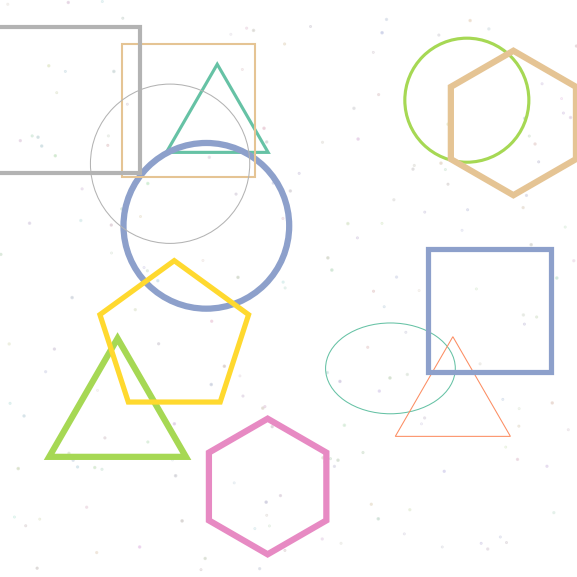[{"shape": "oval", "thickness": 0.5, "radius": 0.56, "center": [0.676, 0.361]}, {"shape": "triangle", "thickness": 1.5, "radius": 0.51, "center": [0.376, 0.786]}, {"shape": "triangle", "thickness": 0.5, "radius": 0.58, "center": [0.784, 0.301]}, {"shape": "circle", "thickness": 3, "radius": 0.72, "center": [0.357, 0.608]}, {"shape": "square", "thickness": 2.5, "radius": 0.53, "center": [0.847, 0.461]}, {"shape": "hexagon", "thickness": 3, "radius": 0.59, "center": [0.463, 0.157]}, {"shape": "triangle", "thickness": 3, "radius": 0.68, "center": [0.204, 0.276]}, {"shape": "circle", "thickness": 1.5, "radius": 0.54, "center": [0.808, 0.826]}, {"shape": "pentagon", "thickness": 2.5, "radius": 0.68, "center": [0.302, 0.412]}, {"shape": "hexagon", "thickness": 3, "radius": 0.63, "center": [0.889, 0.786]}, {"shape": "square", "thickness": 1, "radius": 0.58, "center": [0.327, 0.808]}, {"shape": "square", "thickness": 2, "radius": 0.63, "center": [0.116, 0.826]}, {"shape": "circle", "thickness": 0.5, "radius": 0.69, "center": [0.295, 0.716]}]